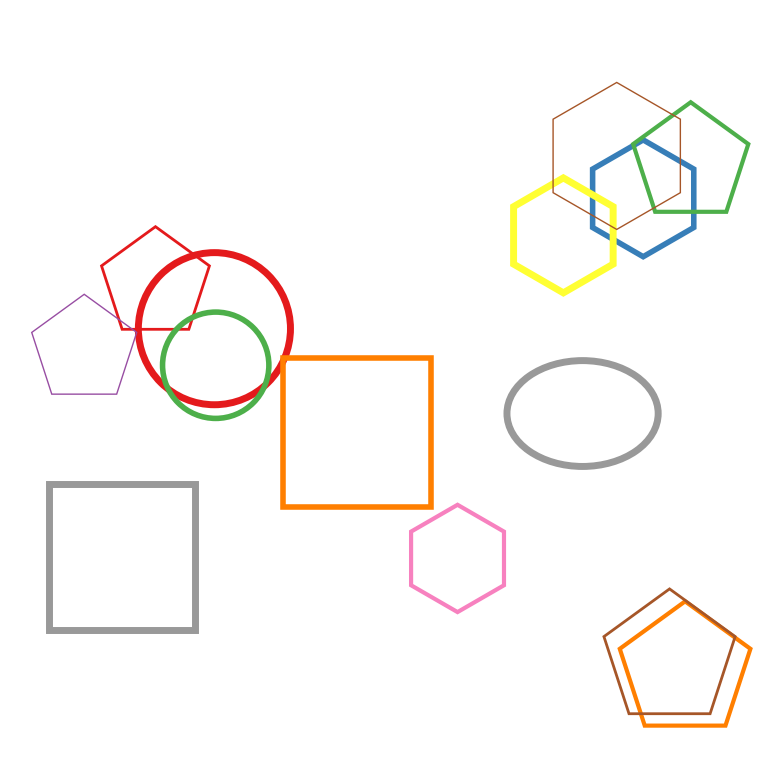[{"shape": "pentagon", "thickness": 1, "radius": 0.37, "center": [0.202, 0.632]}, {"shape": "circle", "thickness": 2.5, "radius": 0.49, "center": [0.278, 0.573]}, {"shape": "hexagon", "thickness": 2, "radius": 0.38, "center": [0.835, 0.742]}, {"shape": "pentagon", "thickness": 1.5, "radius": 0.39, "center": [0.897, 0.789]}, {"shape": "circle", "thickness": 2, "radius": 0.35, "center": [0.28, 0.526]}, {"shape": "pentagon", "thickness": 0.5, "radius": 0.36, "center": [0.109, 0.546]}, {"shape": "pentagon", "thickness": 1.5, "radius": 0.45, "center": [0.89, 0.13]}, {"shape": "square", "thickness": 2, "radius": 0.48, "center": [0.464, 0.439]}, {"shape": "hexagon", "thickness": 2.5, "radius": 0.37, "center": [0.732, 0.694]}, {"shape": "pentagon", "thickness": 1, "radius": 0.45, "center": [0.87, 0.146]}, {"shape": "hexagon", "thickness": 0.5, "radius": 0.48, "center": [0.801, 0.797]}, {"shape": "hexagon", "thickness": 1.5, "radius": 0.35, "center": [0.594, 0.275]}, {"shape": "oval", "thickness": 2.5, "radius": 0.49, "center": [0.757, 0.463]}, {"shape": "square", "thickness": 2.5, "radius": 0.47, "center": [0.159, 0.277]}]